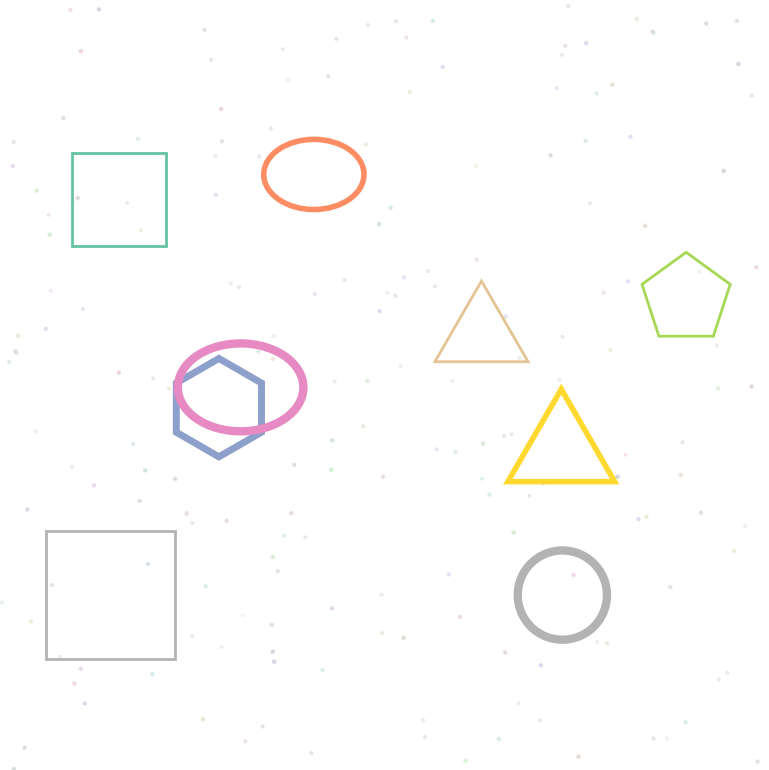[{"shape": "square", "thickness": 1, "radius": 0.3, "center": [0.154, 0.741]}, {"shape": "oval", "thickness": 2, "radius": 0.33, "center": [0.408, 0.773]}, {"shape": "hexagon", "thickness": 2.5, "radius": 0.32, "center": [0.284, 0.471]}, {"shape": "oval", "thickness": 3, "radius": 0.41, "center": [0.312, 0.497]}, {"shape": "pentagon", "thickness": 1, "radius": 0.3, "center": [0.891, 0.612]}, {"shape": "triangle", "thickness": 2, "radius": 0.4, "center": [0.729, 0.415]}, {"shape": "triangle", "thickness": 1, "radius": 0.35, "center": [0.625, 0.565]}, {"shape": "square", "thickness": 1, "radius": 0.42, "center": [0.144, 0.228]}, {"shape": "circle", "thickness": 3, "radius": 0.29, "center": [0.73, 0.227]}]